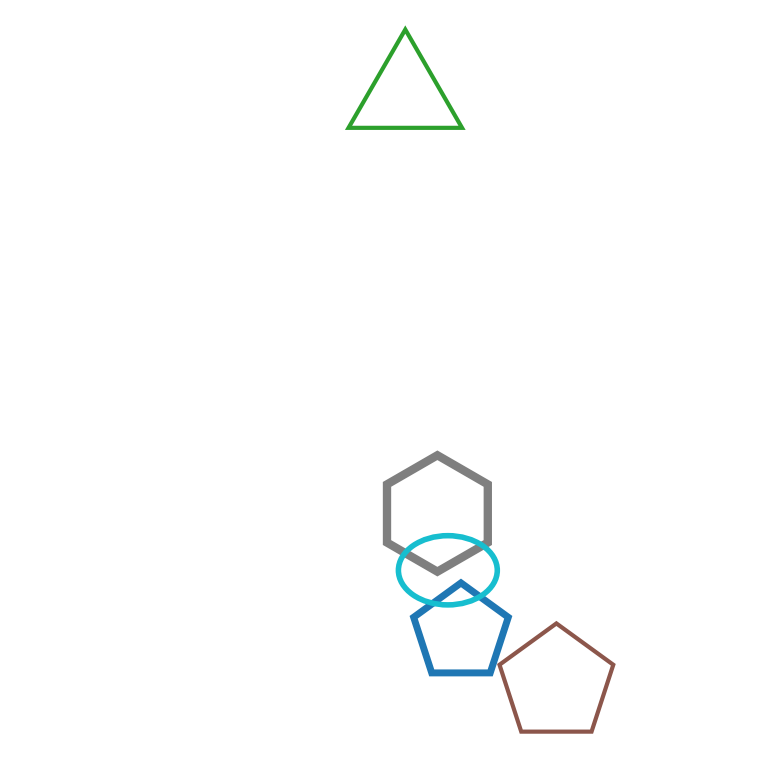[{"shape": "pentagon", "thickness": 2.5, "radius": 0.32, "center": [0.599, 0.178]}, {"shape": "triangle", "thickness": 1.5, "radius": 0.43, "center": [0.526, 0.877]}, {"shape": "pentagon", "thickness": 1.5, "radius": 0.39, "center": [0.723, 0.113]}, {"shape": "hexagon", "thickness": 3, "radius": 0.38, "center": [0.568, 0.333]}, {"shape": "oval", "thickness": 2, "radius": 0.32, "center": [0.582, 0.259]}]